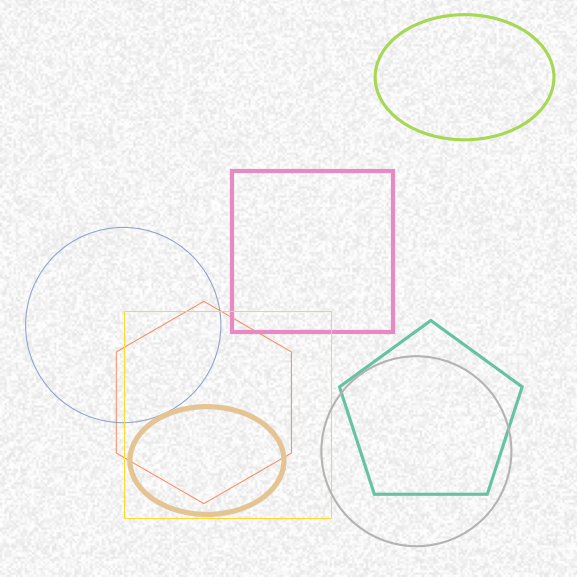[{"shape": "pentagon", "thickness": 1.5, "radius": 0.83, "center": [0.746, 0.278]}, {"shape": "hexagon", "thickness": 0.5, "radius": 0.88, "center": [0.353, 0.302]}, {"shape": "circle", "thickness": 0.5, "radius": 0.85, "center": [0.213, 0.436]}, {"shape": "square", "thickness": 2, "radius": 0.7, "center": [0.541, 0.564]}, {"shape": "oval", "thickness": 1.5, "radius": 0.77, "center": [0.804, 0.865]}, {"shape": "square", "thickness": 0.5, "radius": 0.9, "center": [0.394, 0.281]}, {"shape": "oval", "thickness": 2.5, "radius": 0.67, "center": [0.358, 0.202]}, {"shape": "circle", "thickness": 1, "radius": 0.82, "center": [0.721, 0.218]}]